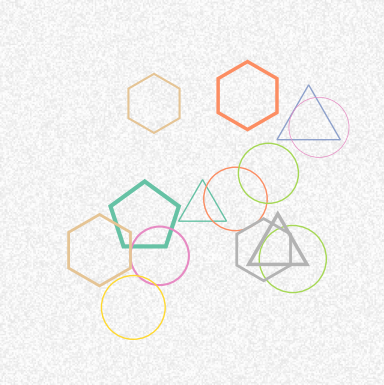[{"shape": "triangle", "thickness": 1, "radius": 0.36, "center": [0.526, 0.461]}, {"shape": "pentagon", "thickness": 3, "radius": 0.47, "center": [0.376, 0.435]}, {"shape": "circle", "thickness": 1, "radius": 0.41, "center": [0.612, 0.483]}, {"shape": "hexagon", "thickness": 2.5, "radius": 0.44, "center": [0.643, 0.752]}, {"shape": "triangle", "thickness": 1, "radius": 0.47, "center": [0.802, 0.685]}, {"shape": "circle", "thickness": 1.5, "radius": 0.38, "center": [0.415, 0.336]}, {"shape": "circle", "thickness": 0.5, "radius": 0.39, "center": [0.828, 0.669]}, {"shape": "circle", "thickness": 1, "radius": 0.44, "center": [0.76, 0.327]}, {"shape": "circle", "thickness": 1, "radius": 0.39, "center": [0.697, 0.55]}, {"shape": "circle", "thickness": 1, "radius": 0.41, "center": [0.346, 0.201]}, {"shape": "hexagon", "thickness": 1.5, "radius": 0.38, "center": [0.4, 0.732]}, {"shape": "hexagon", "thickness": 2, "radius": 0.46, "center": [0.259, 0.35]}, {"shape": "triangle", "thickness": 2.5, "radius": 0.44, "center": [0.722, 0.357]}, {"shape": "hexagon", "thickness": 2, "radius": 0.4, "center": [0.685, 0.351]}]